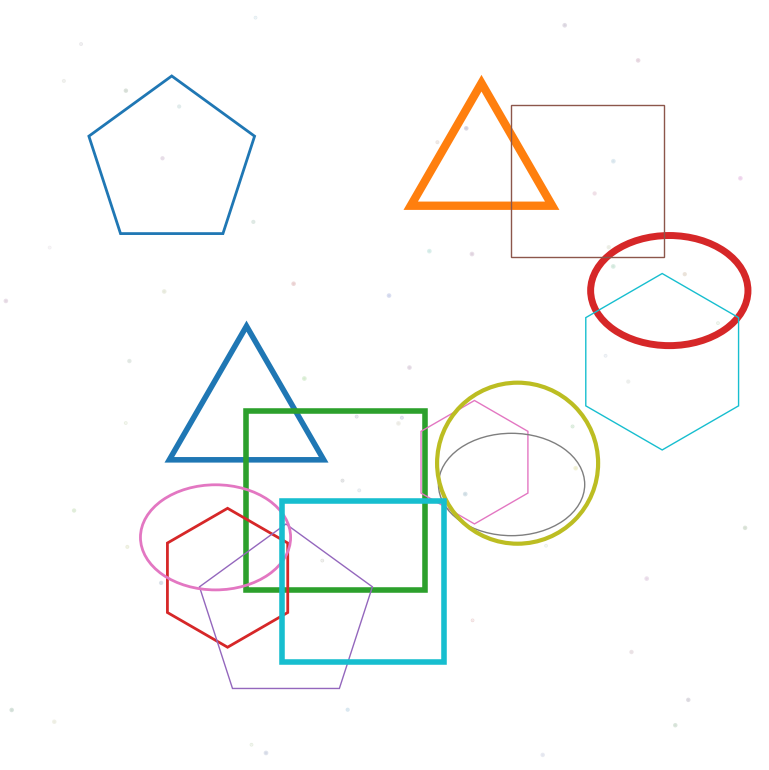[{"shape": "triangle", "thickness": 2, "radius": 0.58, "center": [0.32, 0.461]}, {"shape": "pentagon", "thickness": 1, "radius": 0.57, "center": [0.223, 0.788]}, {"shape": "triangle", "thickness": 3, "radius": 0.53, "center": [0.625, 0.786]}, {"shape": "square", "thickness": 2, "radius": 0.58, "center": [0.436, 0.349]}, {"shape": "oval", "thickness": 2.5, "radius": 0.51, "center": [0.869, 0.623]}, {"shape": "hexagon", "thickness": 1, "radius": 0.45, "center": [0.296, 0.25]}, {"shape": "pentagon", "thickness": 0.5, "radius": 0.59, "center": [0.371, 0.201]}, {"shape": "square", "thickness": 0.5, "radius": 0.49, "center": [0.763, 0.765]}, {"shape": "oval", "thickness": 1, "radius": 0.49, "center": [0.28, 0.302]}, {"shape": "hexagon", "thickness": 0.5, "radius": 0.4, "center": [0.616, 0.4]}, {"shape": "oval", "thickness": 0.5, "radius": 0.47, "center": [0.664, 0.371]}, {"shape": "circle", "thickness": 1.5, "radius": 0.52, "center": [0.672, 0.398]}, {"shape": "square", "thickness": 2, "radius": 0.52, "center": [0.471, 0.245]}, {"shape": "hexagon", "thickness": 0.5, "radius": 0.57, "center": [0.86, 0.53]}]